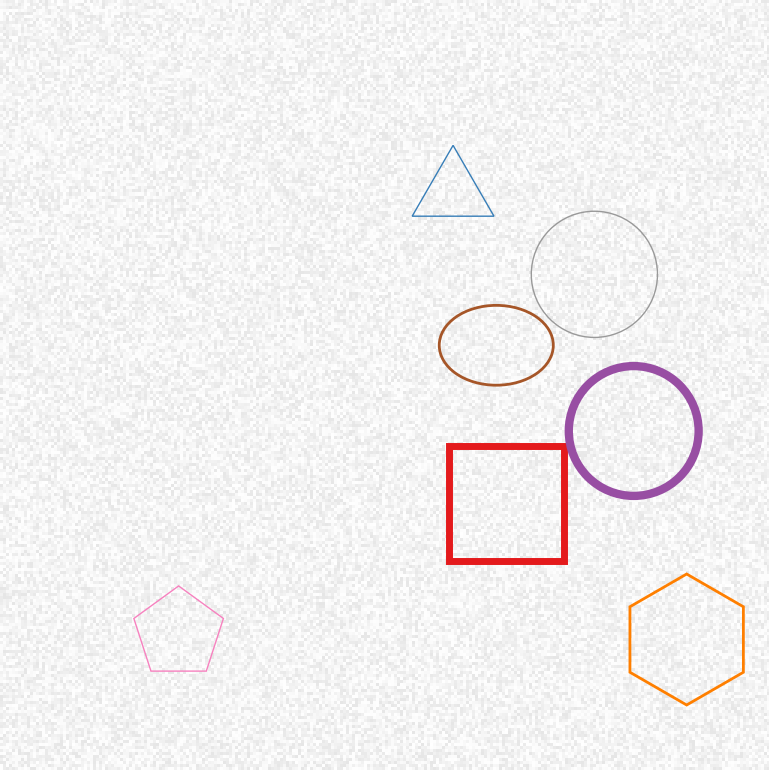[{"shape": "square", "thickness": 2.5, "radius": 0.37, "center": [0.657, 0.346]}, {"shape": "triangle", "thickness": 0.5, "radius": 0.31, "center": [0.588, 0.75]}, {"shape": "circle", "thickness": 3, "radius": 0.42, "center": [0.823, 0.44]}, {"shape": "hexagon", "thickness": 1, "radius": 0.43, "center": [0.892, 0.169]}, {"shape": "oval", "thickness": 1, "radius": 0.37, "center": [0.645, 0.552]}, {"shape": "pentagon", "thickness": 0.5, "radius": 0.31, "center": [0.232, 0.178]}, {"shape": "circle", "thickness": 0.5, "radius": 0.41, "center": [0.772, 0.644]}]